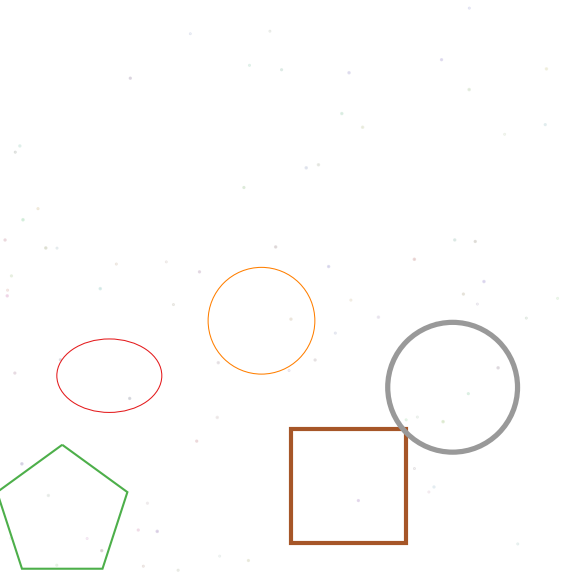[{"shape": "oval", "thickness": 0.5, "radius": 0.45, "center": [0.189, 0.349]}, {"shape": "pentagon", "thickness": 1, "radius": 0.59, "center": [0.108, 0.11]}, {"shape": "circle", "thickness": 0.5, "radius": 0.46, "center": [0.453, 0.444]}, {"shape": "square", "thickness": 2, "radius": 0.5, "center": [0.604, 0.158]}, {"shape": "circle", "thickness": 2.5, "radius": 0.56, "center": [0.784, 0.329]}]